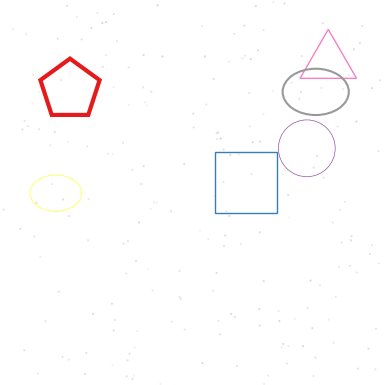[{"shape": "pentagon", "thickness": 3, "radius": 0.4, "center": [0.182, 0.767]}, {"shape": "square", "thickness": 1, "radius": 0.4, "center": [0.639, 0.526]}, {"shape": "circle", "thickness": 0.5, "radius": 0.37, "center": [0.797, 0.615]}, {"shape": "oval", "thickness": 0.5, "radius": 0.34, "center": [0.145, 0.498]}, {"shape": "triangle", "thickness": 1, "radius": 0.42, "center": [0.853, 0.839]}, {"shape": "oval", "thickness": 1.5, "radius": 0.43, "center": [0.82, 0.761]}]